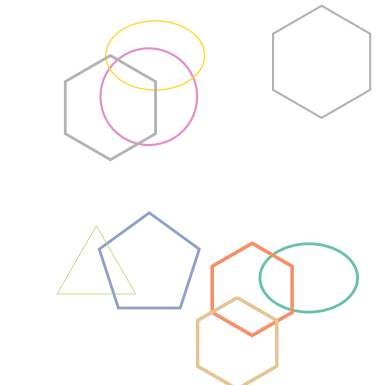[{"shape": "oval", "thickness": 2, "radius": 0.63, "center": [0.802, 0.278]}, {"shape": "hexagon", "thickness": 2.5, "radius": 0.6, "center": [0.655, 0.248]}, {"shape": "pentagon", "thickness": 2, "radius": 0.68, "center": [0.388, 0.311]}, {"shape": "circle", "thickness": 1.5, "radius": 0.63, "center": [0.387, 0.749]}, {"shape": "triangle", "thickness": 0.5, "radius": 0.59, "center": [0.25, 0.295]}, {"shape": "oval", "thickness": 1, "radius": 0.64, "center": [0.403, 0.856]}, {"shape": "hexagon", "thickness": 2.5, "radius": 0.59, "center": [0.616, 0.108]}, {"shape": "hexagon", "thickness": 1.5, "radius": 0.73, "center": [0.835, 0.839]}, {"shape": "hexagon", "thickness": 2, "radius": 0.68, "center": [0.287, 0.72]}]